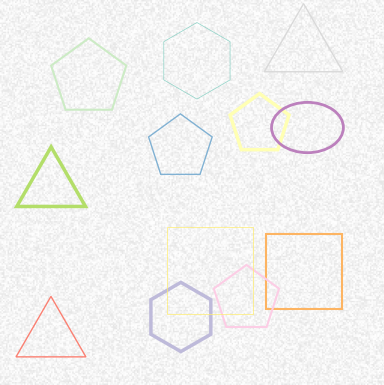[{"shape": "hexagon", "thickness": 0.5, "radius": 0.5, "center": [0.512, 0.842]}, {"shape": "pentagon", "thickness": 2.5, "radius": 0.4, "center": [0.674, 0.676]}, {"shape": "hexagon", "thickness": 2.5, "radius": 0.45, "center": [0.47, 0.177]}, {"shape": "triangle", "thickness": 1, "radius": 0.52, "center": [0.132, 0.125]}, {"shape": "pentagon", "thickness": 1, "radius": 0.43, "center": [0.469, 0.617]}, {"shape": "square", "thickness": 1.5, "radius": 0.49, "center": [0.79, 0.295]}, {"shape": "triangle", "thickness": 2.5, "radius": 0.52, "center": [0.133, 0.515]}, {"shape": "pentagon", "thickness": 1.5, "radius": 0.45, "center": [0.64, 0.223]}, {"shape": "triangle", "thickness": 1, "radius": 0.59, "center": [0.789, 0.873]}, {"shape": "oval", "thickness": 2, "radius": 0.47, "center": [0.799, 0.669]}, {"shape": "pentagon", "thickness": 1.5, "radius": 0.51, "center": [0.231, 0.798]}, {"shape": "square", "thickness": 0.5, "radius": 0.56, "center": [0.546, 0.297]}]